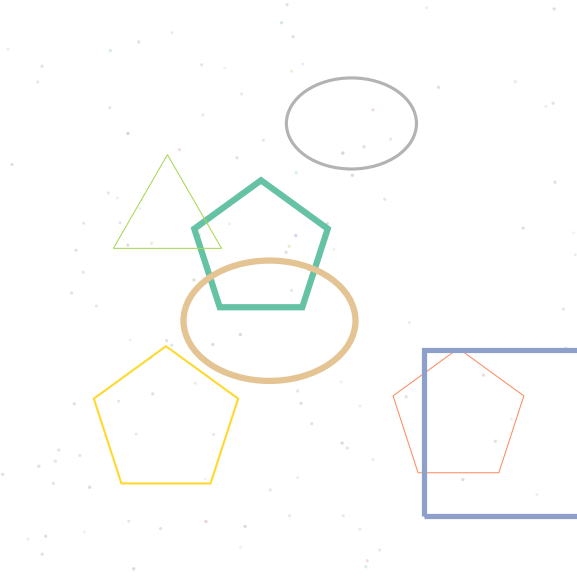[{"shape": "pentagon", "thickness": 3, "radius": 0.61, "center": [0.452, 0.565]}, {"shape": "pentagon", "thickness": 0.5, "radius": 0.6, "center": [0.794, 0.277]}, {"shape": "square", "thickness": 2.5, "radius": 0.72, "center": [0.879, 0.249]}, {"shape": "triangle", "thickness": 0.5, "radius": 0.54, "center": [0.29, 0.623]}, {"shape": "pentagon", "thickness": 1, "radius": 0.66, "center": [0.287, 0.268]}, {"shape": "oval", "thickness": 3, "radius": 0.74, "center": [0.467, 0.444]}, {"shape": "oval", "thickness": 1.5, "radius": 0.56, "center": [0.609, 0.785]}]